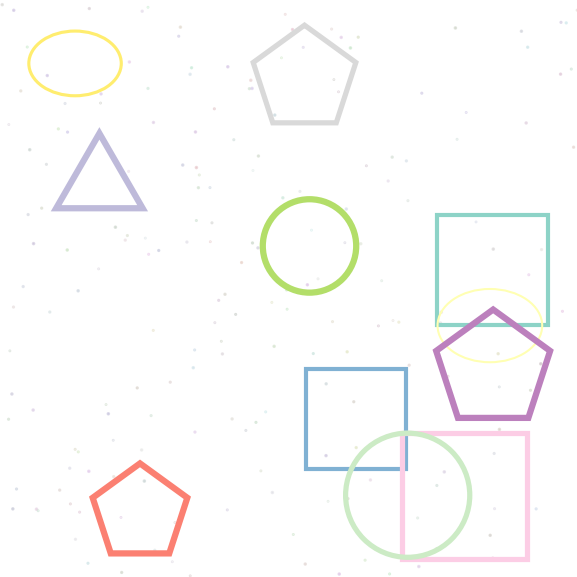[{"shape": "square", "thickness": 2, "radius": 0.48, "center": [0.853, 0.531]}, {"shape": "oval", "thickness": 1, "radius": 0.45, "center": [0.848, 0.435]}, {"shape": "triangle", "thickness": 3, "radius": 0.43, "center": [0.172, 0.682]}, {"shape": "pentagon", "thickness": 3, "radius": 0.43, "center": [0.242, 0.111]}, {"shape": "square", "thickness": 2, "radius": 0.43, "center": [0.617, 0.274]}, {"shape": "circle", "thickness": 3, "radius": 0.4, "center": [0.536, 0.573]}, {"shape": "square", "thickness": 2.5, "radius": 0.54, "center": [0.804, 0.14]}, {"shape": "pentagon", "thickness": 2.5, "radius": 0.47, "center": [0.527, 0.862]}, {"shape": "pentagon", "thickness": 3, "radius": 0.52, "center": [0.854, 0.359]}, {"shape": "circle", "thickness": 2.5, "radius": 0.54, "center": [0.706, 0.142]}, {"shape": "oval", "thickness": 1.5, "radius": 0.4, "center": [0.13, 0.889]}]